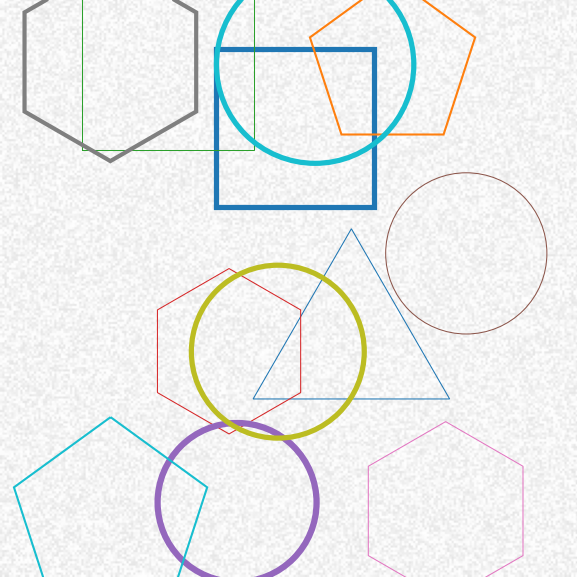[{"shape": "square", "thickness": 2.5, "radius": 0.69, "center": [0.511, 0.777]}, {"shape": "triangle", "thickness": 0.5, "radius": 0.98, "center": [0.608, 0.407]}, {"shape": "pentagon", "thickness": 1, "radius": 0.75, "center": [0.68, 0.888]}, {"shape": "square", "thickness": 0.5, "radius": 0.74, "center": [0.291, 0.887]}, {"shape": "hexagon", "thickness": 0.5, "radius": 0.72, "center": [0.397, 0.391]}, {"shape": "circle", "thickness": 3, "radius": 0.69, "center": [0.411, 0.129]}, {"shape": "circle", "thickness": 0.5, "radius": 0.7, "center": [0.807, 0.56]}, {"shape": "hexagon", "thickness": 0.5, "radius": 0.77, "center": [0.772, 0.114]}, {"shape": "hexagon", "thickness": 2, "radius": 0.86, "center": [0.191, 0.892]}, {"shape": "circle", "thickness": 2.5, "radius": 0.75, "center": [0.481, 0.39]}, {"shape": "pentagon", "thickness": 1, "radius": 0.88, "center": [0.191, 0.101]}, {"shape": "circle", "thickness": 2.5, "radius": 0.85, "center": [0.546, 0.887]}]